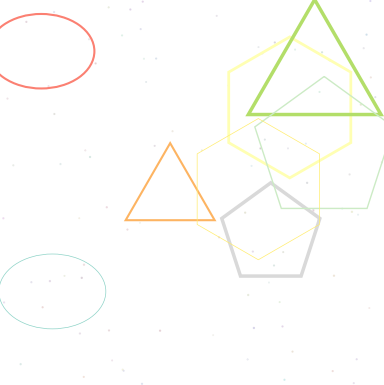[{"shape": "oval", "thickness": 0.5, "radius": 0.69, "center": [0.136, 0.243]}, {"shape": "hexagon", "thickness": 2, "radius": 0.92, "center": [0.753, 0.721]}, {"shape": "oval", "thickness": 1.5, "radius": 0.69, "center": [0.107, 0.867]}, {"shape": "triangle", "thickness": 1.5, "radius": 0.67, "center": [0.442, 0.495]}, {"shape": "triangle", "thickness": 2.5, "radius": 0.99, "center": [0.817, 0.802]}, {"shape": "pentagon", "thickness": 2.5, "radius": 0.67, "center": [0.703, 0.391]}, {"shape": "pentagon", "thickness": 1, "radius": 0.95, "center": [0.842, 0.612]}, {"shape": "hexagon", "thickness": 0.5, "radius": 0.92, "center": [0.671, 0.509]}]